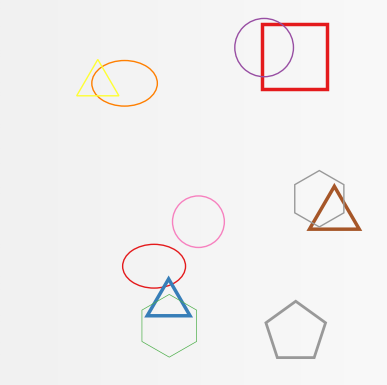[{"shape": "oval", "thickness": 1, "radius": 0.41, "center": [0.398, 0.309]}, {"shape": "square", "thickness": 2.5, "radius": 0.42, "center": [0.761, 0.853]}, {"shape": "triangle", "thickness": 2.5, "radius": 0.32, "center": [0.435, 0.212]}, {"shape": "hexagon", "thickness": 0.5, "radius": 0.41, "center": [0.437, 0.154]}, {"shape": "circle", "thickness": 1, "radius": 0.38, "center": [0.682, 0.876]}, {"shape": "oval", "thickness": 1, "radius": 0.42, "center": [0.322, 0.784]}, {"shape": "triangle", "thickness": 1, "radius": 0.31, "center": [0.252, 0.783]}, {"shape": "triangle", "thickness": 2.5, "radius": 0.37, "center": [0.863, 0.442]}, {"shape": "circle", "thickness": 1, "radius": 0.33, "center": [0.512, 0.424]}, {"shape": "pentagon", "thickness": 2, "radius": 0.4, "center": [0.763, 0.137]}, {"shape": "hexagon", "thickness": 1, "radius": 0.37, "center": [0.824, 0.484]}]